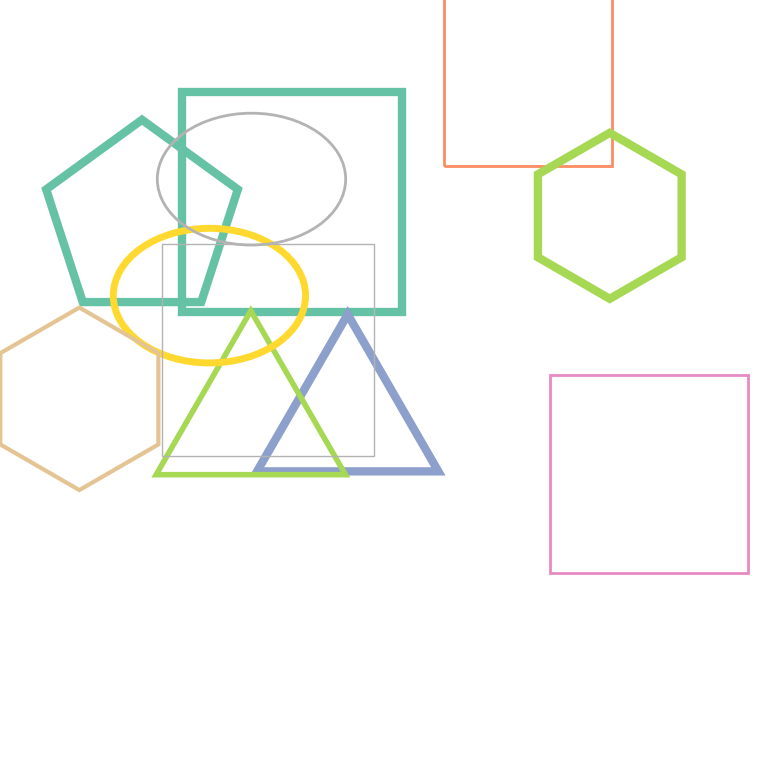[{"shape": "square", "thickness": 3, "radius": 0.71, "center": [0.38, 0.738]}, {"shape": "pentagon", "thickness": 3, "radius": 0.65, "center": [0.184, 0.714]}, {"shape": "square", "thickness": 1, "radius": 0.55, "center": [0.685, 0.894]}, {"shape": "triangle", "thickness": 3, "radius": 0.68, "center": [0.452, 0.456]}, {"shape": "square", "thickness": 1, "radius": 0.64, "center": [0.843, 0.384]}, {"shape": "hexagon", "thickness": 3, "radius": 0.54, "center": [0.792, 0.72]}, {"shape": "triangle", "thickness": 2, "radius": 0.71, "center": [0.326, 0.454]}, {"shape": "oval", "thickness": 2.5, "radius": 0.62, "center": [0.272, 0.616]}, {"shape": "hexagon", "thickness": 1.5, "radius": 0.59, "center": [0.103, 0.482]}, {"shape": "square", "thickness": 0.5, "radius": 0.69, "center": [0.348, 0.546]}, {"shape": "oval", "thickness": 1, "radius": 0.61, "center": [0.327, 0.767]}]